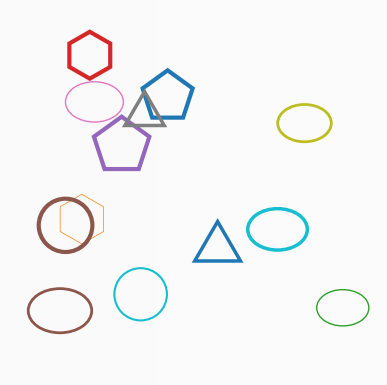[{"shape": "triangle", "thickness": 2.5, "radius": 0.34, "center": [0.562, 0.356]}, {"shape": "pentagon", "thickness": 3, "radius": 0.34, "center": [0.433, 0.749]}, {"shape": "hexagon", "thickness": 0.5, "radius": 0.32, "center": [0.211, 0.431]}, {"shape": "oval", "thickness": 1, "radius": 0.34, "center": [0.885, 0.201]}, {"shape": "hexagon", "thickness": 3, "radius": 0.3, "center": [0.232, 0.857]}, {"shape": "pentagon", "thickness": 3, "radius": 0.38, "center": [0.314, 0.622]}, {"shape": "circle", "thickness": 3, "radius": 0.35, "center": [0.169, 0.415]}, {"shape": "oval", "thickness": 2, "radius": 0.41, "center": [0.155, 0.193]}, {"shape": "oval", "thickness": 1, "radius": 0.37, "center": [0.244, 0.735]}, {"shape": "triangle", "thickness": 2.5, "radius": 0.29, "center": [0.373, 0.703]}, {"shape": "oval", "thickness": 2, "radius": 0.35, "center": [0.786, 0.68]}, {"shape": "oval", "thickness": 2.5, "radius": 0.38, "center": [0.716, 0.404]}, {"shape": "circle", "thickness": 1.5, "radius": 0.34, "center": [0.363, 0.236]}]